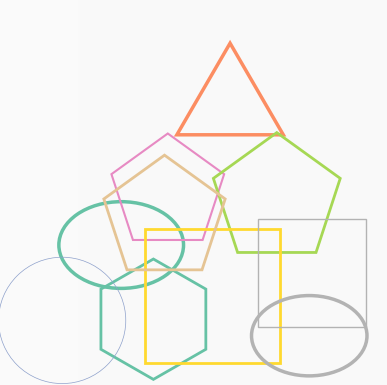[{"shape": "oval", "thickness": 2.5, "radius": 0.8, "center": [0.313, 0.364]}, {"shape": "hexagon", "thickness": 2, "radius": 0.78, "center": [0.396, 0.171]}, {"shape": "triangle", "thickness": 2.5, "radius": 0.79, "center": [0.594, 0.729]}, {"shape": "circle", "thickness": 0.5, "radius": 0.82, "center": [0.16, 0.168]}, {"shape": "pentagon", "thickness": 1.5, "radius": 0.76, "center": [0.433, 0.5]}, {"shape": "pentagon", "thickness": 2, "radius": 0.86, "center": [0.714, 0.483]}, {"shape": "square", "thickness": 2, "radius": 0.87, "center": [0.548, 0.23]}, {"shape": "pentagon", "thickness": 2, "radius": 0.82, "center": [0.425, 0.432]}, {"shape": "square", "thickness": 1, "radius": 0.7, "center": [0.804, 0.29]}, {"shape": "oval", "thickness": 2.5, "radius": 0.74, "center": [0.798, 0.128]}]